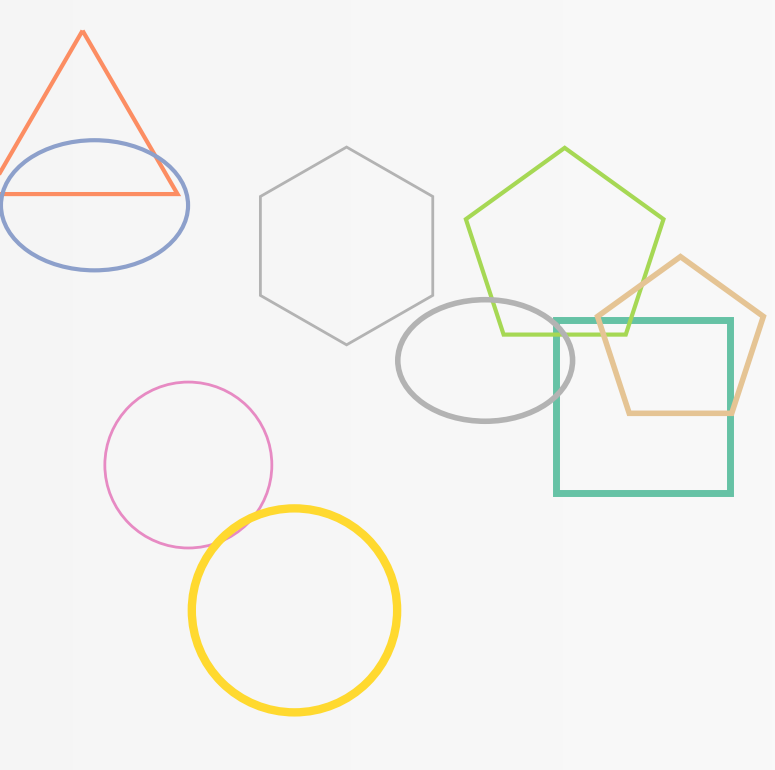[{"shape": "square", "thickness": 2.5, "radius": 0.56, "center": [0.829, 0.472]}, {"shape": "triangle", "thickness": 1.5, "radius": 0.71, "center": [0.107, 0.819]}, {"shape": "oval", "thickness": 1.5, "radius": 0.6, "center": [0.122, 0.733]}, {"shape": "circle", "thickness": 1, "radius": 0.54, "center": [0.243, 0.396]}, {"shape": "pentagon", "thickness": 1.5, "radius": 0.67, "center": [0.729, 0.674]}, {"shape": "circle", "thickness": 3, "radius": 0.66, "center": [0.38, 0.207]}, {"shape": "pentagon", "thickness": 2, "radius": 0.56, "center": [0.878, 0.554]}, {"shape": "hexagon", "thickness": 1, "radius": 0.64, "center": [0.447, 0.681]}, {"shape": "oval", "thickness": 2, "radius": 0.56, "center": [0.626, 0.532]}]